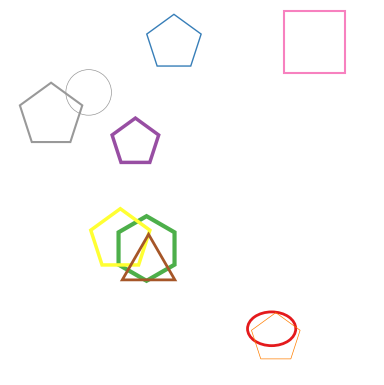[{"shape": "oval", "thickness": 2, "radius": 0.31, "center": [0.706, 0.146]}, {"shape": "pentagon", "thickness": 1, "radius": 0.37, "center": [0.452, 0.889]}, {"shape": "hexagon", "thickness": 3, "radius": 0.42, "center": [0.381, 0.355]}, {"shape": "pentagon", "thickness": 2.5, "radius": 0.32, "center": [0.352, 0.63]}, {"shape": "pentagon", "thickness": 0.5, "radius": 0.33, "center": [0.716, 0.122]}, {"shape": "pentagon", "thickness": 2.5, "radius": 0.4, "center": [0.313, 0.377]}, {"shape": "triangle", "thickness": 2, "radius": 0.39, "center": [0.386, 0.312]}, {"shape": "square", "thickness": 1.5, "radius": 0.4, "center": [0.816, 0.89]}, {"shape": "circle", "thickness": 0.5, "radius": 0.3, "center": [0.23, 0.76]}, {"shape": "pentagon", "thickness": 1.5, "radius": 0.43, "center": [0.133, 0.7]}]